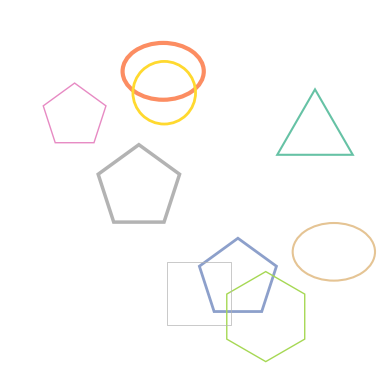[{"shape": "triangle", "thickness": 1.5, "radius": 0.57, "center": [0.818, 0.655]}, {"shape": "oval", "thickness": 3, "radius": 0.53, "center": [0.424, 0.815]}, {"shape": "pentagon", "thickness": 2, "radius": 0.53, "center": [0.618, 0.276]}, {"shape": "pentagon", "thickness": 1, "radius": 0.43, "center": [0.194, 0.699]}, {"shape": "hexagon", "thickness": 1, "radius": 0.58, "center": [0.69, 0.178]}, {"shape": "circle", "thickness": 2, "radius": 0.41, "center": [0.427, 0.759]}, {"shape": "oval", "thickness": 1.5, "radius": 0.53, "center": [0.867, 0.346]}, {"shape": "square", "thickness": 0.5, "radius": 0.41, "center": [0.517, 0.238]}, {"shape": "pentagon", "thickness": 2.5, "radius": 0.56, "center": [0.361, 0.513]}]